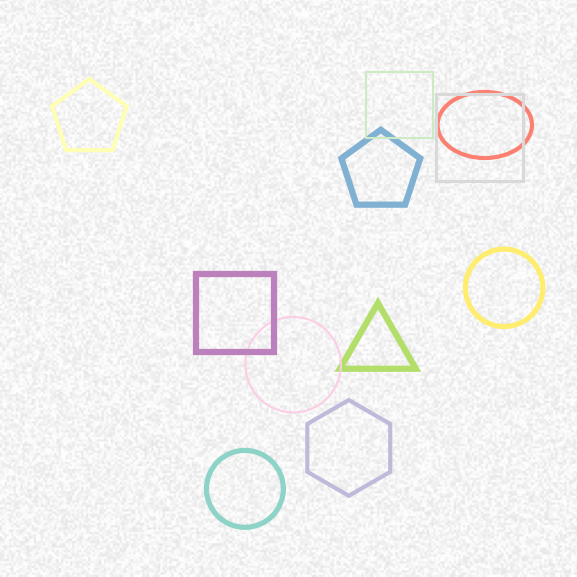[{"shape": "circle", "thickness": 2.5, "radius": 0.33, "center": [0.424, 0.153]}, {"shape": "pentagon", "thickness": 2, "radius": 0.34, "center": [0.155, 0.794]}, {"shape": "hexagon", "thickness": 2, "radius": 0.41, "center": [0.604, 0.224]}, {"shape": "oval", "thickness": 2, "radius": 0.41, "center": [0.839, 0.783]}, {"shape": "pentagon", "thickness": 3, "radius": 0.36, "center": [0.659, 0.703]}, {"shape": "triangle", "thickness": 3, "radius": 0.38, "center": [0.654, 0.399]}, {"shape": "circle", "thickness": 1, "radius": 0.41, "center": [0.508, 0.368]}, {"shape": "square", "thickness": 1.5, "radius": 0.38, "center": [0.83, 0.761]}, {"shape": "square", "thickness": 3, "radius": 0.34, "center": [0.407, 0.457]}, {"shape": "square", "thickness": 1, "radius": 0.29, "center": [0.692, 0.817]}, {"shape": "circle", "thickness": 2.5, "radius": 0.34, "center": [0.873, 0.501]}]